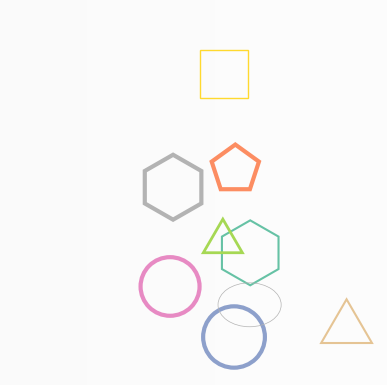[{"shape": "hexagon", "thickness": 1.5, "radius": 0.42, "center": [0.646, 0.343]}, {"shape": "pentagon", "thickness": 3, "radius": 0.32, "center": [0.607, 0.56]}, {"shape": "circle", "thickness": 3, "radius": 0.4, "center": [0.604, 0.125]}, {"shape": "circle", "thickness": 3, "radius": 0.38, "center": [0.439, 0.256]}, {"shape": "triangle", "thickness": 2, "radius": 0.29, "center": [0.575, 0.373]}, {"shape": "square", "thickness": 1, "radius": 0.31, "center": [0.578, 0.808]}, {"shape": "triangle", "thickness": 1.5, "radius": 0.38, "center": [0.894, 0.147]}, {"shape": "oval", "thickness": 0.5, "radius": 0.41, "center": [0.644, 0.208]}, {"shape": "hexagon", "thickness": 3, "radius": 0.42, "center": [0.447, 0.514]}]